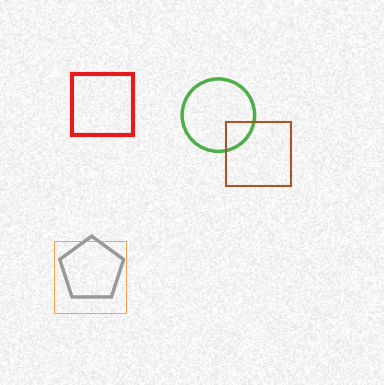[{"shape": "square", "thickness": 3, "radius": 0.39, "center": [0.267, 0.729]}, {"shape": "circle", "thickness": 2.5, "radius": 0.47, "center": [0.567, 0.701]}, {"shape": "square", "thickness": 0.5, "radius": 0.47, "center": [0.234, 0.281]}, {"shape": "square", "thickness": 1.5, "radius": 0.42, "center": [0.671, 0.599]}, {"shape": "pentagon", "thickness": 2.5, "radius": 0.44, "center": [0.238, 0.299]}]